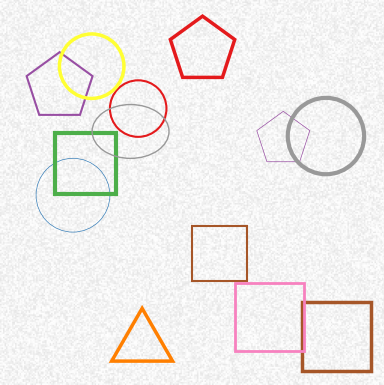[{"shape": "pentagon", "thickness": 2.5, "radius": 0.44, "center": [0.526, 0.87]}, {"shape": "circle", "thickness": 1.5, "radius": 0.37, "center": [0.359, 0.718]}, {"shape": "circle", "thickness": 0.5, "radius": 0.48, "center": [0.19, 0.493]}, {"shape": "square", "thickness": 3, "radius": 0.39, "center": [0.222, 0.575]}, {"shape": "pentagon", "thickness": 1.5, "radius": 0.45, "center": [0.155, 0.774]}, {"shape": "pentagon", "thickness": 0.5, "radius": 0.36, "center": [0.736, 0.638]}, {"shape": "triangle", "thickness": 2.5, "radius": 0.46, "center": [0.369, 0.108]}, {"shape": "circle", "thickness": 2.5, "radius": 0.42, "center": [0.238, 0.828]}, {"shape": "square", "thickness": 2.5, "radius": 0.45, "center": [0.874, 0.126]}, {"shape": "square", "thickness": 1.5, "radius": 0.36, "center": [0.571, 0.341]}, {"shape": "square", "thickness": 2, "radius": 0.44, "center": [0.7, 0.177]}, {"shape": "oval", "thickness": 1, "radius": 0.5, "center": [0.339, 0.659]}, {"shape": "circle", "thickness": 3, "radius": 0.5, "center": [0.847, 0.647]}]